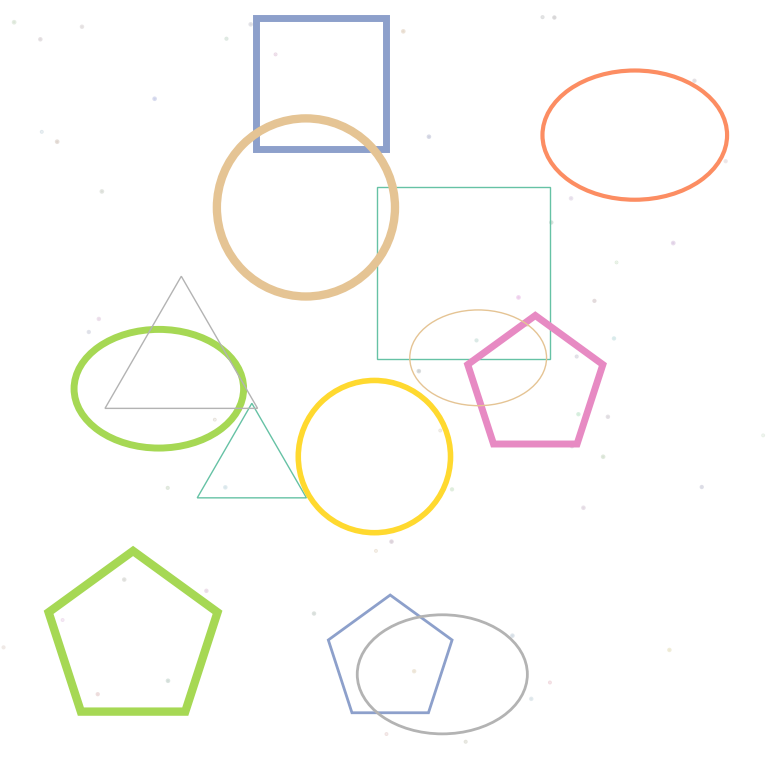[{"shape": "triangle", "thickness": 0.5, "radius": 0.41, "center": [0.327, 0.394]}, {"shape": "square", "thickness": 0.5, "radius": 0.56, "center": [0.602, 0.645]}, {"shape": "oval", "thickness": 1.5, "radius": 0.6, "center": [0.824, 0.825]}, {"shape": "pentagon", "thickness": 1, "radius": 0.42, "center": [0.507, 0.143]}, {"shape": "square", "thickness": 2.5, "radius": 0.42, "center": [0.417, 0.891]}, {"shape": "pentagon", "thickness": 2.5, "radius": 0.46, "center": [0.695, 0.498]}, {"shape": "oval", "thickness": 2.5, "radius": 0.55, "center": [0.206, 0.495]}, {"shape": "pentagon", "thickness": 3, "radius": 0.58, "center": [0.173, 0.169]}, {"shape": "circle", "thickness": 2, "radius": 0.49, "center": [0.486, 0.407]}, {"shape": "circle", "thickness": 3, "radius": 0.58, "center": [0.397, 0.731]}, {"shape": "oval", "thickness": 0.5, "radius": 0.44, "center": [0.621, 0.535]}, {"shape": "oval", "thickness": 1, "radius": 0.55, "center": [0.574, 0.124]}, {"shape": "triangle", "thickness": 0.5, "radius": 0.57, "center": [0.235, 0.527]}]